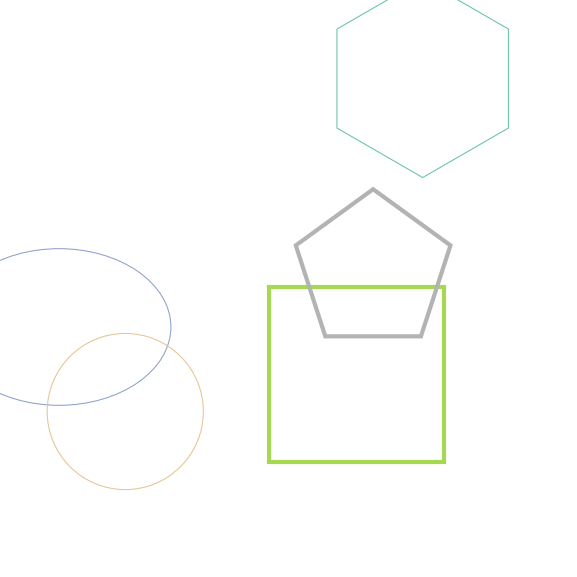[{"shape": "hexagon", "thickness": 0.5, "radius": 0.86, "center": [0.732, 0.863]}, {"shape": "oval", "thickness": 0.5, "radius": 0.97, "center": [0.102, 0.433]}, {"shape": "square", "thickness": 2, "radius": 0.76, "center": [0.618, 0.351]}, {"shape": "circle", "thickness": 0.5, "radius": 0.68, "center": [0.217, 0.287]}, {"shape": "pentagon", "thickness": 2, "radius": 0.7, "center": [0.646, 0.531]}]